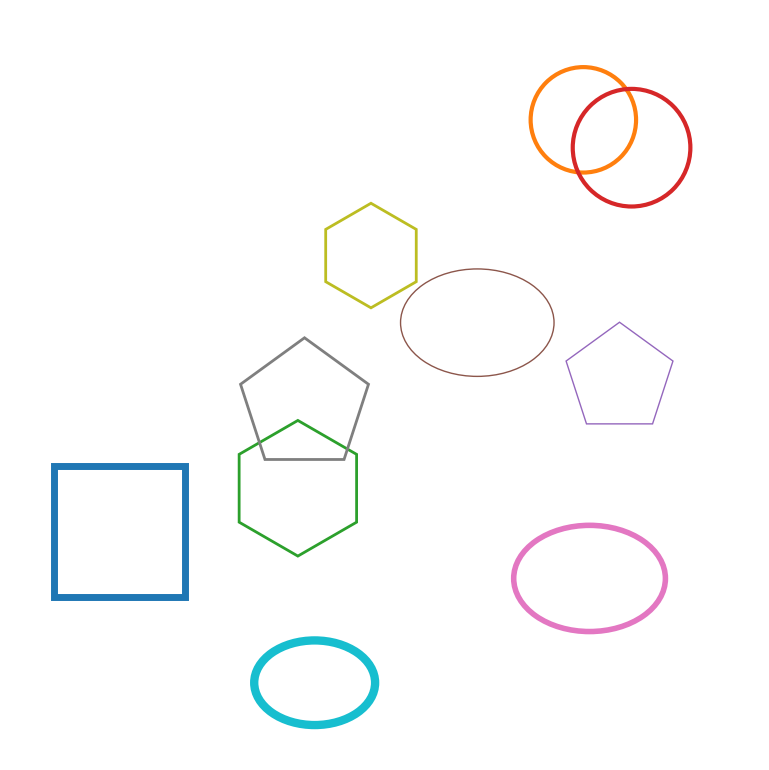[{"shape": "square", "thickness": 2.5, "radius": 0.43, "center": [0.156, 0.31]}, {"shape": "circle", "thickness": 1.5, "radius": 0.34, "center": [0.758, 0.844]}, {"shape": "hexagon", "thickness": 1, "radius": 0.44, "center": [0.387, 0.366]}, {"shape": "circle", "thickness": 1.5, "radius": 0.38, "center": [0.82, 0.808]}, {"shape": "pentagon", "thickness": 0.5, "radius": 0.36, "center": [0.805, 0.509]}, {"shape": "oval", "thickness": 0.5, "radius": 0.5, "center": [0.62, 0.581]}, {"shape": "oval", "thickness": 2, "radius": 0.49, "center": [0.766, 0.249]}, {"shape": "pentagon", "thickness": 1, "radius": 0.44, "center": [0.395, 0.474]}, {"shape": "hexagon", "thickness": 1, "radius": 0.34, "center": [0.482, 0.668]}, {"shape": "oval", "thickness": 3, "radius": 0.39, "center": [0.409, 0.113]}]